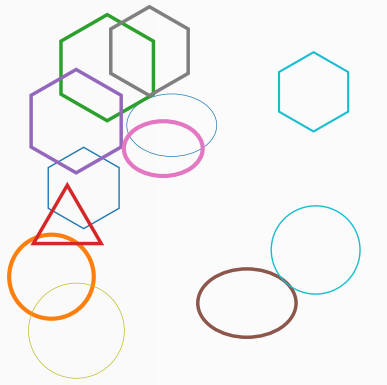[{"shape": "oval", "thickness": 0.5, "radius": 0.58, "center": [0.443, 0.675]}, {"shape": "hexagon", "thickness": 1, "radius": 0.53, "center": [0.216, 0.512]}, {"shape": "circle", "thickness": 3, "radius": 0.55, "center": [0.133, 0.281]}, {"shape": "hexagon", "thickness": 2.5, "radius": 0.69, "center": [0.277, 0.824]}, {"shape": "triangle", "thickness": 2.5, "radius": 0.5, "center": [0.174, 0.418]}, {"shape": "hexagon", "thickness": 2.5, "radius": 0.67, "center": [0.197, 0.685]}, {"shape": "oval", "thickness": 2.5, "radius": 0.63, "center": [0.637, 0.213]}, {"shape": "oval", "thickness": 3, "radius": 0.51, "center": [0.421, 0.614]}, {"shape": "hexagon", "thickness": 2.5, "radius": 0.58, "center": [0.386, 0.867]}, {"shape": "circle", "thickness": 0.5, "radius": 0.62, "center": [0.197, 0.141]}, {"shape": "hexagon", "thickness": 1.5, "radius": 0.51, "center": [0.809, 0.761]}, {"shape": "circle", "thickness": 1, "radius": 0.57, "center": [0.815, 0.351]}]